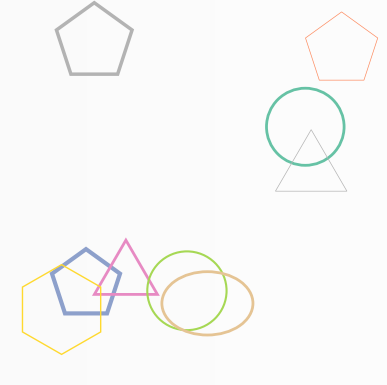[{"shape": "circle", "thickness": 2, "radius": 0.5, "center": [0.788, 0.671]}, {"shape": "pentagon", "thickness": 0.5, "radius": 0.49, "center": [0.882, 0.871]}, {"shape": "pentagon", "thickness": 3, "radius": 0.46, "center": [0.222, 0.261]}, {"shape": "triangle", "thickness": 2, "radius": 0.47, "center": [0.325, 0.282]}, {"shape": "circle", "thickness": 1.5, "radius": 0.51, "center": [0.482, 0.245]}, {"shape": "hexagon", "thickness": 1, "radius": 0.58, "center": [0.159, 0.196]}, {"shape": "oval", "thickness": 2, "radius": 0.59, "center": [0.535, 0.212]}, {"shape": "triangle", "thickness": 0.5, "radius": 0.53, "center": [0.803, 0.557]}, {"shape": "pentagon", "thickness": 2.5, "radius": 0.51, "center": [0.243, 0.89]}]